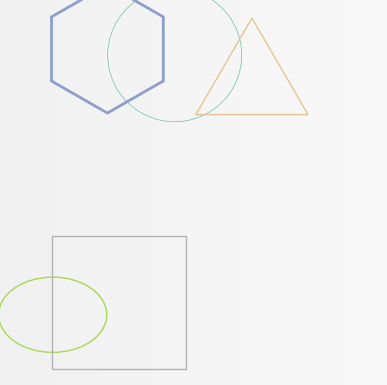[{"shape": "circle", "thickness": 0.5, "radius": 0.86, "center": [0.451, 0.857]}, {"shape": "hexagon", "thickness": 2, "radius": 0.83, "center": [0.277, 0.873]}, {"shape": "oval", "thickness": 1, "radius": 0.7, "center": [0.136, 0.182]}, {"shape": "triangle", "thickness": 1, "radius": 0.84, "center": [0.65, 0.786]}, {"shape": "square", "thickness": 1, "radius": 0.87, "center": [0.307, 0.214]}]